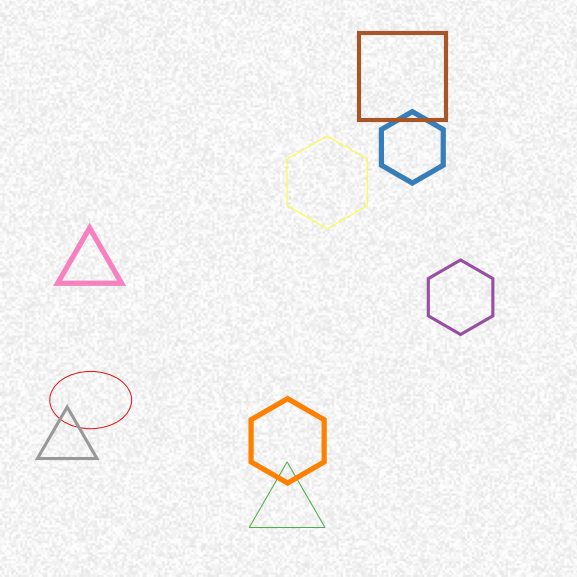[{"shape": "oval", "thickness": 0.5, "radius": 0.35, "center": [0.157, 0.306]}, {"shape": "hexagon", "thickness": 2.5, "radius": 0.31, "center": [0.714, 0.744]}, {"shape": "triangle", "thickness": 0.5, "radius": 0.38, "center": [0.497, 0.124]}, {"shape": "hexagon", "thickness": 1.5, "radius": 0.32, "center": [0.798, 0.484]}, {"shape": "hexagon", "thickness": 2.5, "radius": 0.37, "center": [0.498, 0.236]}, {"shape": "hexagon", "thickness": 0.5, "radius": 0.4, "center": [0.567, 0.683]}, {"shape": "square", "thickness": 2, "radius": 0.38, "center": [0.697, 0.867]}, {"shape": "triangle", "thickness": 2.5, "radius": 0.32, "center": [0.155, 0.541]}, {"shape": "triangle", "thickness": 1.5, "radius": 0.3, "center": [0.116, 0.235]}]